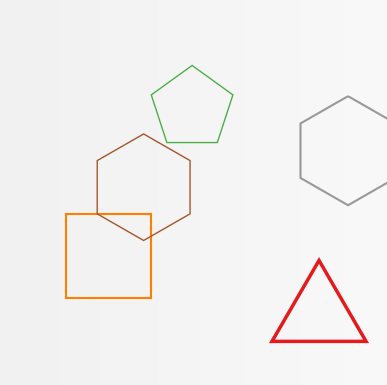[{"shape": "triangle", "thickness": 2.5, "radius": 0.7, "center": [0.823, 0.183]}, {"shape": "pentagon", "thickness": 1, "radius": 0.55, "center": [0.496, 0.719]}, {"shape": "square", "thickness": 1.5, "radius": 0.54, "center": [0.28, 0.334]}, {"shape": "hexagon", "thickness": 1, "radius": 0.69, "center": [0.371, 0.514]}, {"shape": "hexagon", "thickness": 1.5, "radius": 0.71, "center": [0.898, 0.609]}]